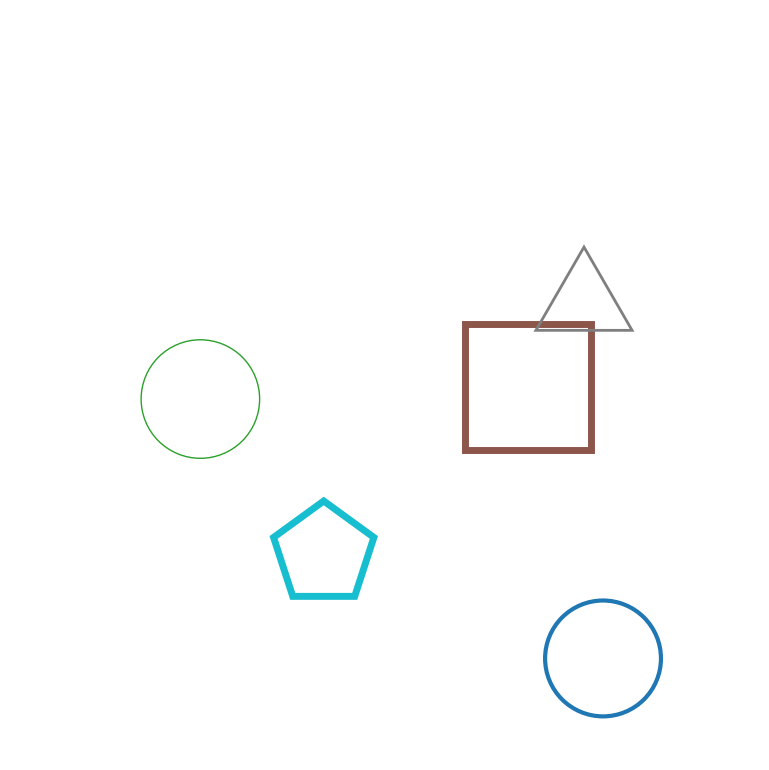[{"shape": "circle", "thickness": 1.5, "radius": 0.38, "center": [0.783, 0.145]}, {"shape": "circle", "thickness": 0.5, "radius": 0.38, "center": [0.26, 0.482]}, {"shape": "square", "thickness": 2.5, "radius": 0.41, "center": [0.686, 0.498]}, {"shape": "triangle", "thickness": 1, "radius": 0.36, "center": [0.758, 0.607]}, {"shape": "pentagon", "thickness": 2.5, "radius": 0.34, "center": [0.42, 0.281]}]